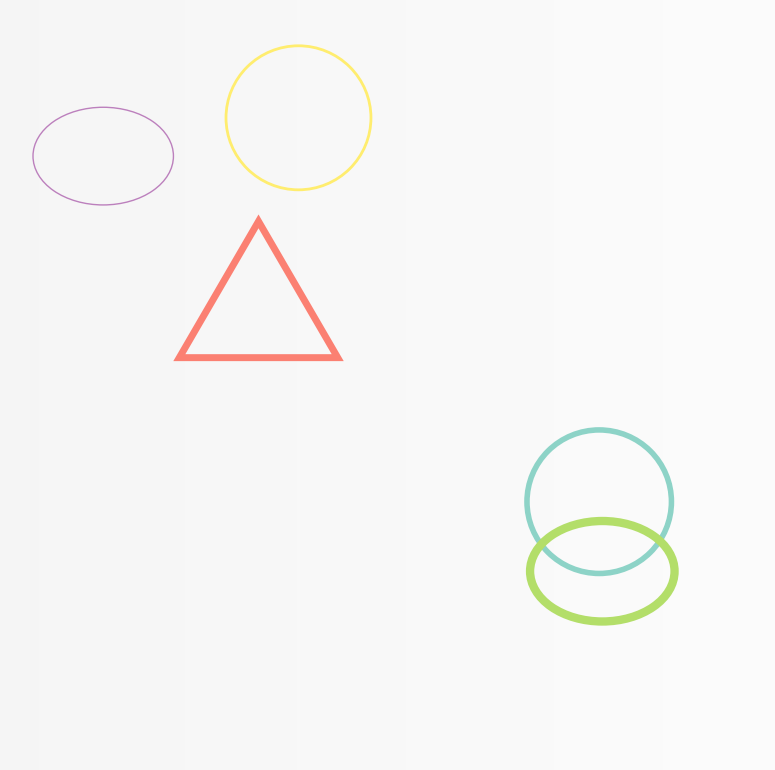[{"shape": "circle", "thickness": 2, "radius": 0.47, "center": [0.773, 0.348]}, {"shape": "triangle", "thickness": 2.5, "radius": 0.59, "center": [0.334, 0.595]}, {"shape": "oval", "thickness": 3, "radius": 0.47, "center": [0.777, 0.258]}, {"shape": "oval", "thickness": 0.5, "radius": 0.45, "center": [0.133, 0.797]}, {"shape": "circle", "thickness": 1, "radius": 0.47, "center": [0.385, 0.847]}]